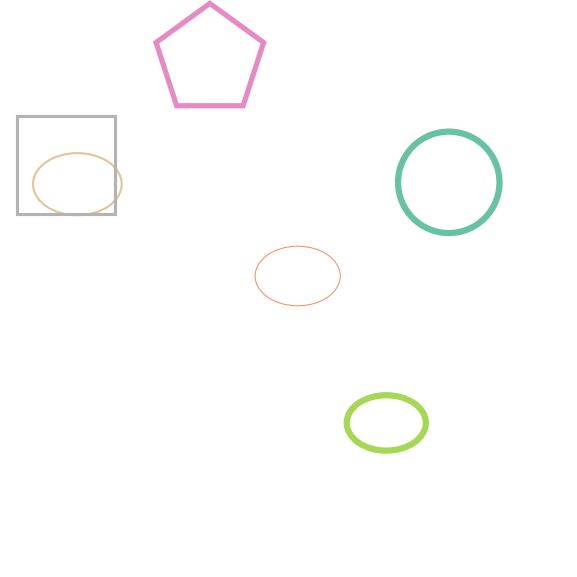[{"shape": "circle", "thickness": 3, "radius": 0.44, "center": [0.777, 0.683]}, {"shape": "oval", "thickness": 0.5, "radius": 0.37, "center": [0.515, 0.521]}, {"shape": "pentagon", "thickness": 2.5, "radius": 0.49, "center": [0.363, 0.895]}, {"shape": "oval", "thickness": 3, "radius": 0.34, "center": [0.669, 0.267]}, {"shape": "oval", "thickness": 1, "radius": 0.38, "center": [0.134, 0.68]}, {"shape": "square", "thickness": 1.5, "radius": 0.43, "center": [0.115, 0.713]}]